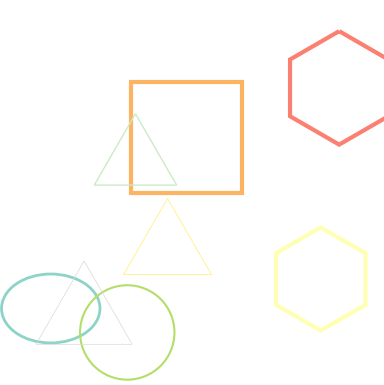[{"shape": "oval", "thickness": 2, "radius": 0.64, "center": [0.132, 0.199]}, {"shape": "hexagon", "thickness": 3, "radius": 0.67, "center": [0.833, 0.275]}, {"shape": "hexagon", "thickness": 3, "radius": 0.74, "center": [0.881, 0.772]}, {"shape": "square", "thickness": 3, "radius": 0.72, "center": [0.483, 0.642]}, {"shape": "circle", "thickness": 1.5, "radius": 0.61, "center": [0.331, 0.137]}, {"shape": "triangle", "thickness": 0.5, "radius": 0.72, "center": [0.218, 0.178]}, {"shape": "triangle", "thickness": 1, "radius": 0.62, "center": [0.352, 0.581]}, {"shape": "triangle", "thickness": 0.5, "radius": 0.66, "center": [0.435, 0.353]}]